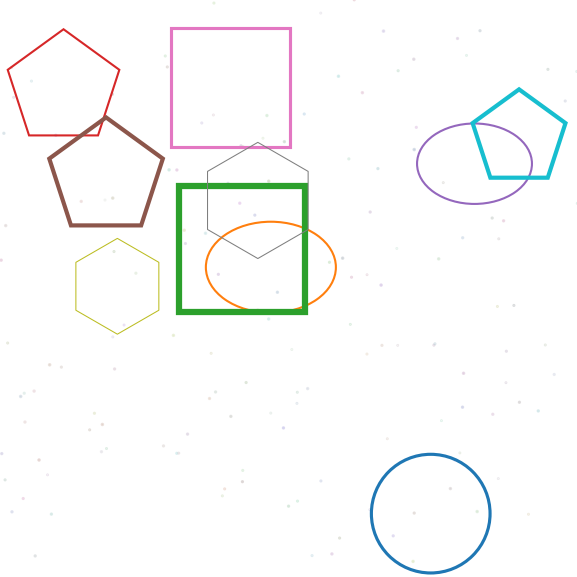[{"shape": "circle", "thickness": 1.5, "radius": 0.51, "center": [0.746, 0.11]}, {"shape": "oval", "thickness": 1, "radius": 0.56, "center": [0.469, 0.536]}, {"shape": "square", "thickness": 3, "radius": 0.55, "center": [0.419, 0.568]}, {"shape": "pentagon", "thickness": 1, "radius": 0.51, "center": [0.11, 0.847]}, {"shape": "oval", "thickness": 1, "radius": 0.5, "center": [0.822, 0.716]}, {"shape": "pentagon", "thickness": 2, "radius": 0.52, "center": [0.184, 0.692]}, {"shape": "square", "thickness": 1.5, "radius": 0.51, "center": [0.4, 0.848]}, {"shape": "hexagon", "thickness": 0.5, "radius": 0.5, "center": [0.446, 0.652]}, {"shape": "hexagon", "thickness": 0.5, "radius": 0.41, "center": [0.203, 0.503]}, {"shape": "pentagon", "thickness": 2, "radius": 0.42, "center": [0.899, 0.76]}]